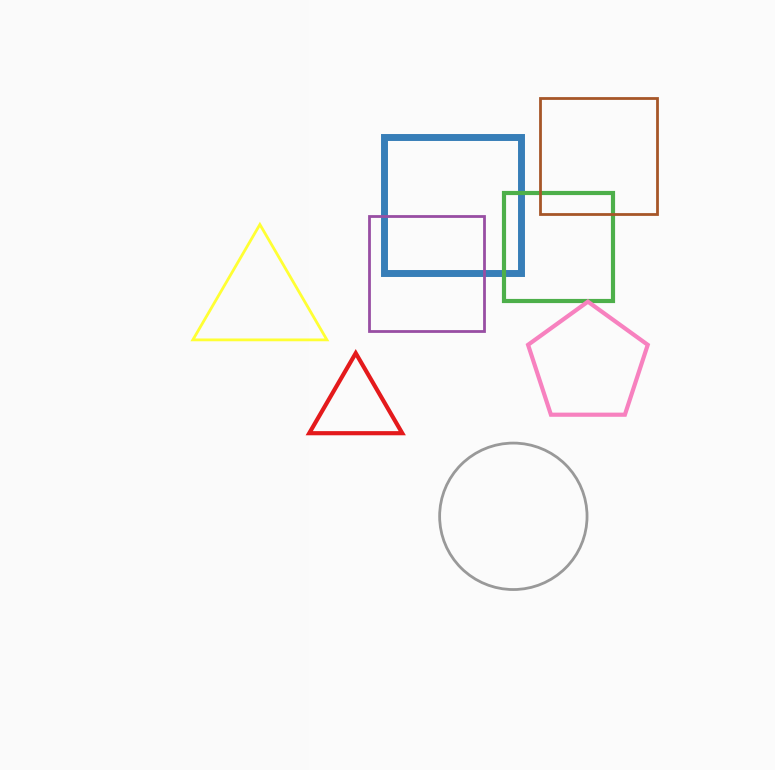[{"shape": "triangle", "thickness": 1.5, "radius": 0.35, "center": [0.459, 0.472]}, {"shape": "square", "thickness": 2.5, "radius": 0.44, "center": [0.584, 0.734]}, {"shape": "square", "thickness": 1.5, "radius": 0.35, "center": [0.721, 0.679]}, {"shape": "square", "thickness": 1, "radius": 0.37, "center": [0.551, 0.645]}, {"shape": "triangle", "thickness": 1, "radius": 0.5, "center": [0.335, 0.609]}, {"shape": "square", "thickness": 1, "radius": 0.38, "center": [0.772, 0.797]}, {"shape": "pentagon", "thickness": 1.5, "radius": 0.41, "center": [0.759, 0.527]}, {"shape": "circle", "thickness": 1, "radius": 0.48, "center": [0.662, 0.329]}]